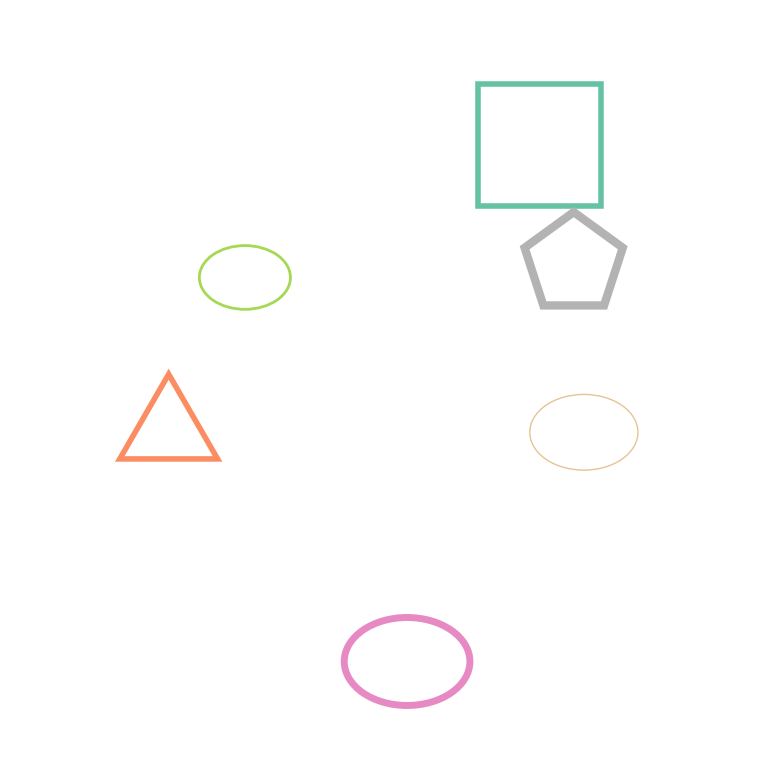[{"shape": "square", "thickness": 2, "radius": 0.4, "center": [0.701, 0.812]}, {"shape": "triangle", "thickness": 2, "radius": 0.37, "center": [0.219, 0.441]}, {"shape": "oval", "thickness": 2.5, "radius": 0.41, "center": [0.529, 0.141]}, {"shape": "oval", "thickness": 1, "radius": 0.3, "center": [0.318, 0.64]}, {"shape": "oval", "thickness": 0.5, "radius": 0.35, "center": [0.758, 0.439]}, {"shape": "pentagon", "thickness": 3, "radius": 0.34, "center": [0.745, 0.658]}]